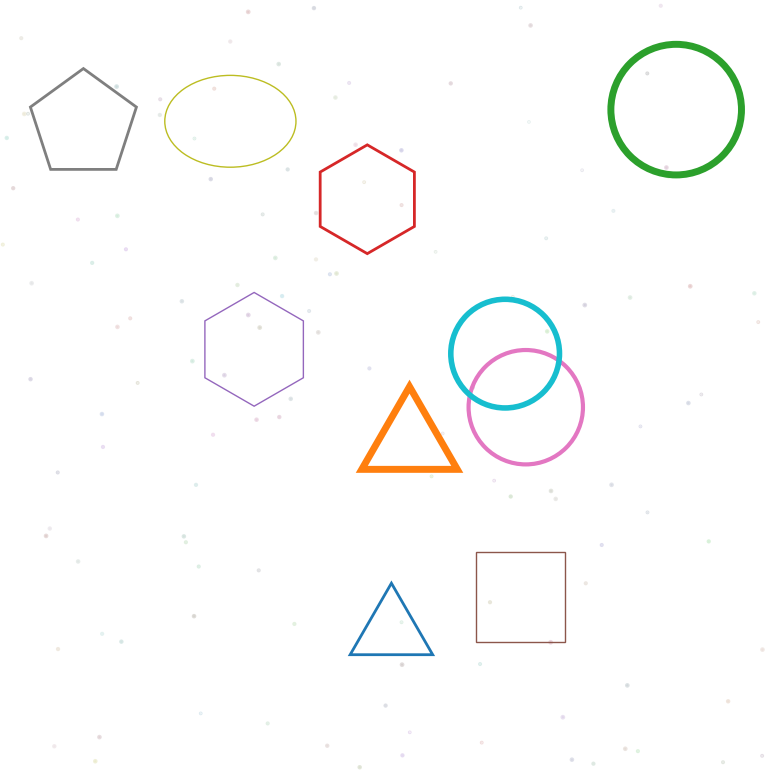[{"shape": "triangle", "thickness": 1, "radius": 0.31, "center": [0.508, 0.181]}, {"shape": "triangle", "thickness": 2.5, "radius": 0.36, "center": [0.532, 0.426]}, {"shape": "circle", "thickness": 2.5, "radius": 0.42, "center": [0.878, 0.858]}, {"shape": "hexagon", "thickness": 1, "radius": 0.35, "center": [0.477, 0.741]}, {"shape": "hexagon", "thickness": 0.5, "radius": 0.37, "center": [0.33, 0.546]}, {"shape": "square", "thickness": 0.5, "radius": 0.29, "center": [0.676, 0.225]}, {"shape": "circle", "thickness": 1.5, "radius": 0.37, "center": [0.683, 0.471]}, {"shape": "pentagon", "thickness": 1, "radius": 0.36, "center": [0.108, 0.839]}, {"shape": "oval", "thickness": 0.5, "radius": 0.43, "center": [0.299, 0.842]}, {"shape": "circle", "thickness": 2, "radius": 0.35, "center": [0.656, 0.541]}]